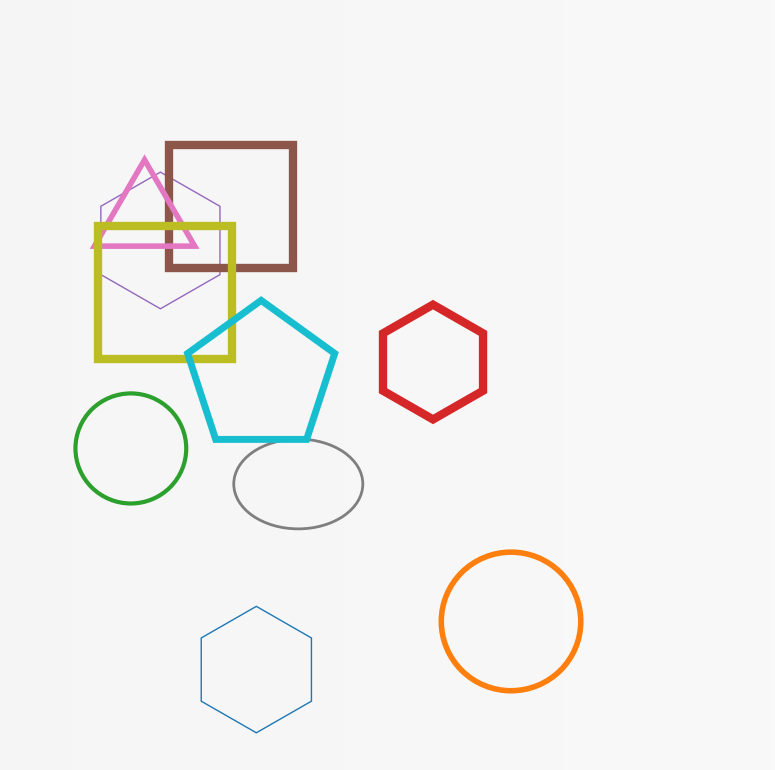[{"shape": "hexagon", "thickness": 0.5, "radius": 0.41, "center": [0.331, 0.13]}, {"shape": "circle", "thickness": 2, "radius": 0.45, "center": [0.659, 0.193]}, {"shape": "circle", "thickness": 1.5, "radius": 0.36, "center": [0.169, 0.418]}, {"shape": "hexagon", "thickness": 3, "radius": 0.37, "center": [0.559, 0.53]}, {"shape": "hexagon", "thickness": 0.5, "radius": 0.44, "center": [0.207, 0.688]}, {"shape": "square", "thickness": 3, "radius": 0.4, "center": [0.298, 0.732]}, {"shape": "triangle", "thickness": 2, "radius": 0.37, "center": [0.187, 0.718]}, {"shape": "oval", "thickness": 1, "radius": 0.42, "center": [0.385, 0.371]}, {"shape": "square", "thickness": 3, "radius": 0.43, "center": [0.213, 0.62]}, {"shape": "pentagon", "thickness": 2.5, "radius": 0.5, "center": [0.337, 0.51]}]